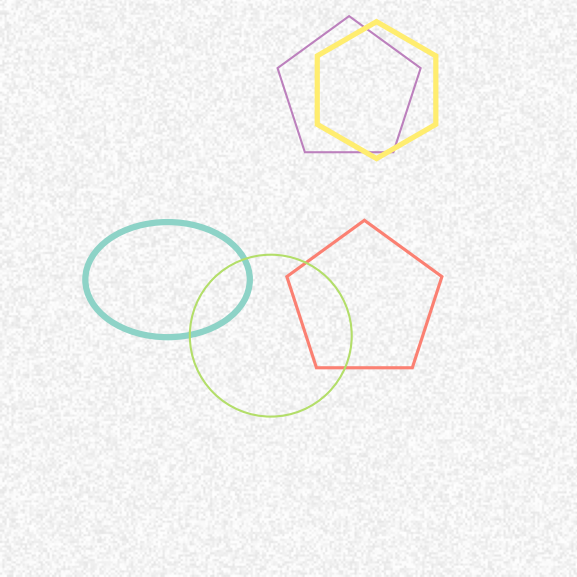[{"shape": "oval", "thickness": 3, "radius": 0.71, "center": [0.29, 0.515]}, {"shape": "pentagon", "thickness": 1.5, "radius": 0.71, "center": [0.631, 0.477]}, {"shape": "circle", "thickness": 1, "radius": 0.7, "center": [0.469, 0.418]}, {"shape": "pentagon", "thickness": 1, "radius": 0.65, "center": [0.605, 0.841]}, {"shape": "hexagon", "thickness": 2.5, "radius": 0.59, "center": [0.652, 0.843]}]